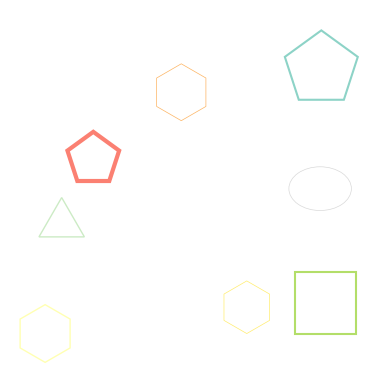[{"shape": "pentagon", "thickness": 1.5, "radius": 0.5, "center": [0.835, 0.821]}, {"shape": "hexagon", "thickness": 1, "radius": 0.37, "center": [0.117, 0.134]}, {"shape": "pentagon", "thickness": 3, "radius": 0.35, "center": [0.242, 0.587]}, {"shape": "hexagon", "thickness": 0.5, "radius": 0.37, "center": [0.471, 0.76]}, {"shape": "square", "thickness": 1.5, "radius": 0.4, "center": [0.846, 0.213]}, {"shape": "oval", "thickness": 0.5, "radius": 0.41, "center": [0.832, 0.51]}, {"shape": "triangle", "thickness": 1, "radius": 0.34, "center": [0.16, 0.419]}, {"shape": "hexagon", "thickness": 0.5, "radius": 0.34, "center": [0.641, 0.202]}]